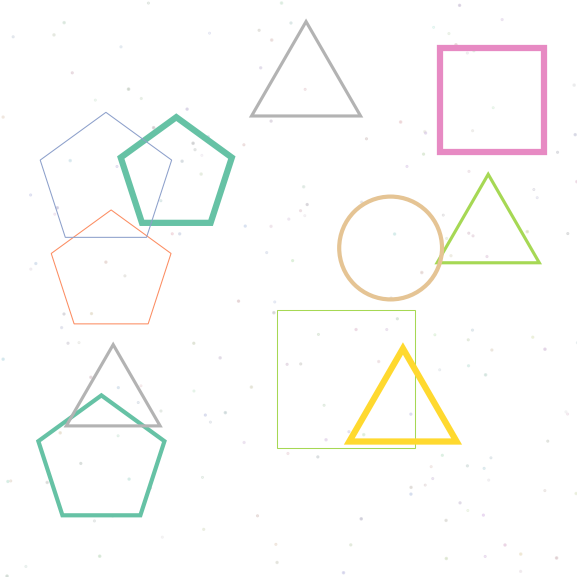[{"shape": "pentagon", "thickness": 3, "radius": 0.51, "center": [0.305, 0.695]}, {"shape": "pentagon", "thickness": 2, "radius": 0.57, "center": [0.176, 0.2]}, {"shape": "pentagon", "thickness": 0.5, "radius": 0.55, "center": [0.192, 0.527]}, {"shape": "pentagon", "thickness": 0.5, "radius": 0.6, "center": [0.183, 0.685]}, {"shape": "square", "thickness": 3, "radius": 0.45, "center": [0.852, 0.826]}, {"shape": "triangle", "thickness": 1.5, "radius": 0.51, "center": [0.845, 0.595]}, {"shape": "square", "thickness": 0.5, "radius": 0.6, "center": [0.599, 0.343]}, {"shape": "triangle", "thickness": 3, "radius": 0.54, "center": [0.698, 0.288]}, {"shape": "circle", "thickness": 2, "radius": 0.45, "center": [0.676, 0.57]}, {"shape": "triangle", "thickness": 1.5, "radius": 0.47, "center": [0.196, 0.309]}, {"shape": "triangle", "thickness": 1.5, "radius": 0.54, "center": [0.53, 0.853]}]